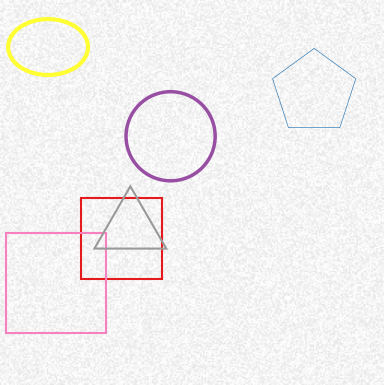[{"shape": "square", "thickness": 1.5, "radius": 0.53, "center": [0.316, 0.381]}, {"shape": "pentagon", "thickness": 0.5, "radius": 0.57, "center": [0.816, 0.761]}, {"shape": "circle", "thickness": 2.5, "radius": 0.58, "center": [0.443, 0.646]}, {"shape": "oval", "thickness": 3, "radius": 0.52, "center": [0.125, 0.878]}, {"shape": "square", "thickness": 1.5, "radius": 0.65, "center": [0.145, 0.265]}, {"shape": "triangle", "thickness": 1.5, "radius": 0.54, "center": [0.339, 0.408]}]